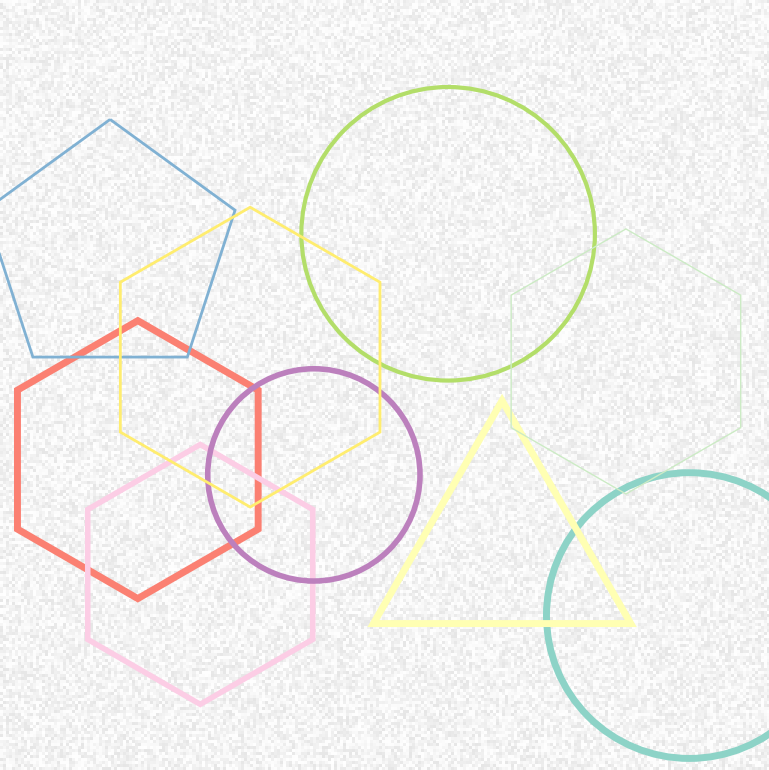[{"shape": "circle", "thickness": 2.5, "radius": 0.93, "center": [0.895, 0.201]}, {"shape": "triangle", "thickness": 2.5, "radius": 0.96, "center": [0.652, 0.287]}, {"shape": "hexagon", "thickness": 2.5, "radius": 0.9, "center": [0.179, 0.403]}, {"shape": "pentagon", "thickness": 1, "radius": 0.85, "center": [0.143, 0.674]}, {"shape": "circle", "thickness": 1.5, "radius": 0.95, "center": [0.582, 0.696]}, {"shape": "hexagon", "thickness": 2, "radius": 0.84, "center": [0.26, 0.254]}, {"shape": "circle", "thickness": 2, "radius": 0.69, "center": [0.408, 0.383]}, {"shape": "hexagon", "thickness": 0.5, "radius": 0.86, "center": [0.813, 0.531]}, {"shape": "hexagon", "thickness": 1, "radius": 0.97, "center": [0.325, 0.536]}]